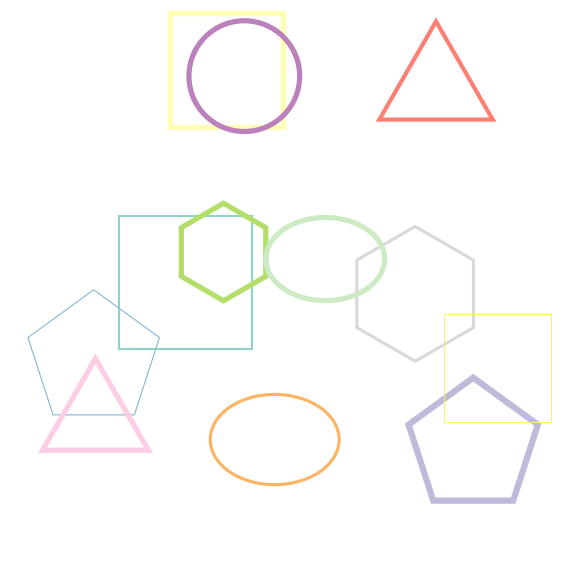[{"shape": "square", "thickness": 1, "radius": 0.57, "center": [0.321, 0.51]}, {"shape": "square", "thickness": 2.5, "radius": 0.49, "center": [0.392, 0.878]}, {"shape": "pentagon", "thickness": 3, "radius": 0.59, "center": [0.819, 0.227]}, {"shape": "triangle", "thickness": 2, "radius": 0.57, "center": [0.755, 0.849]}, {"shape": "pentagon", "thickness": 0.5, "radius": 0.6, "center": [0.162, 0.378]}, {"shape": "oval", "thickness": 1.5, "radius": 0.56, "center": [0.476, 0.238]}, {"shape": "hexagon", "thickness": 2.5, "radius": 0.42, "center": [0.387, 0.563]}, {"shape": "triangle", "thickness": 2.5, "radius": 0.53, "center": [0.165, 0.272]}, {"shape": "hexagon", "thickness": 1.5, "radius": 0.58, "center": [0.719, 0.49]}, {"shape": "circle", "thickness": 2.5, "radius": 0.48, "center": [0.423, 0.867]}, {"shape": "oval", "thickness": 2.5, "radius": 0.51, "center": [0.563, 0.551]}, {"shape": "square", "thickness": 0.5, "radius": 0.46, "center": [0.861, 0.362]}]